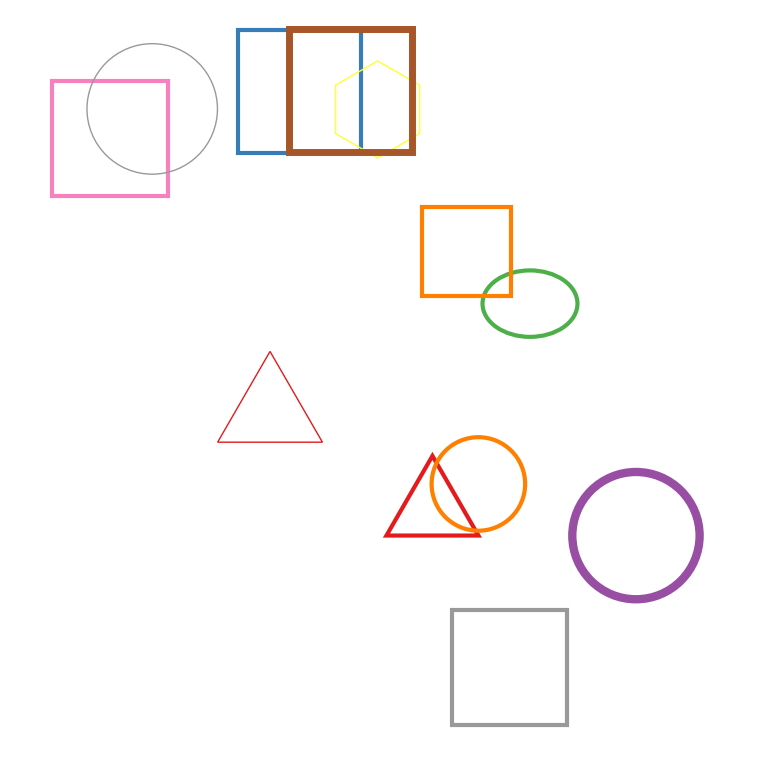[{"shape": "triangle", "thickness": 0.5, "radius": 0.39, "center": [0.351, 0.465]}, {"shape": "triangle", "thickness": 1.5, "radius": 0.34, "center": [0.562, 0.339]}, {"shape": "square", "thickness": 1.5, "radius": 0.4, "center": [0.389, 0.881]}, {"shape": "oval", "thickness": 1.5, "radius": 0.31, "center": [0.688, 0.606]}, {"shape": "circle", "thickness": 3, "radius": 0.41, "center": [0.826, 0.304]}, {"shape": "square", "thickness": 1.5, "radius": 0.29, "center": [0.606, 0.673]}, {"shape": "circle", "thickness": 1.5, "radius": 0.3, "center": [0.621, 0.371]}, {"shape": "hexagon", "thickness": 0.5, "radius": 0.31, "center": [0.49, 0.858]}, {"shape": "square", "thickness": 2.5, "radius": 0.4, "center": [0.456, 0.882]}, {"shape": "square", "thickness": 1.5, "radius": 0.37, "center": [0.143, 0.82]}, {"shape": "circle", "thickness": 0.5, "radius": 0.42, "center": [0.198, 0.859]}, {"shape": "square", "thickness": 1.5, "radius": 0.37, "center": [0.662, 0.133]}]